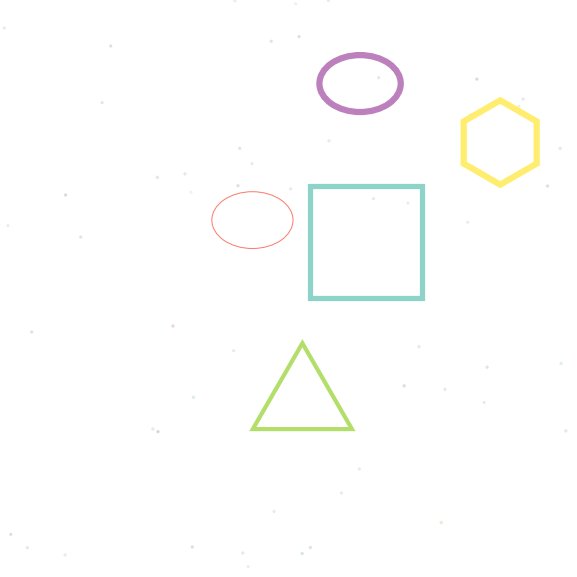[{"shape": "square", "thickness": 2.5, "radius": 0.48, "center": [0.634, 0.58]}, {"shape": "oval", "thickness": 0.5, "radius": 0.35, "center": [0.437, 0.618]}, {"shape": "triangle", "thickness": 2, "radius": 0.5, "center": [0.524, 0.306]}, {"shape": "oval", "thickness": 3, "radius": 0.35, "center": [0.624, 0.854]}, {"shape": "hexagon", "thickness": 3, "radius": 0.36, "center": [0.866, 0.752]}]